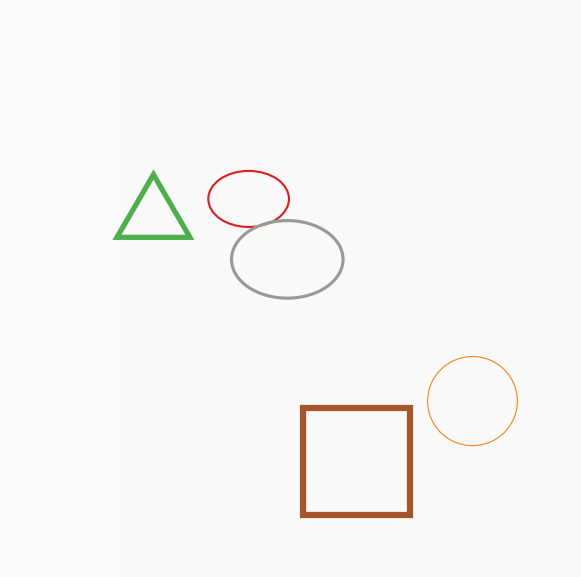[{"shape": "oval", "thickness": 1, "radius": 0.35, "center": [0.428, 0.655]}, {"shape": "triangle", "thickness": 2.5, "radius": 0.36, "center": [0.264, 0.624]}, {"shape": "circle", "thickness": 0.5, "radius": 0.39, "center": [0.813, 0.305]}, {"shape": "square", "thickness": 3, "radius": 0.46, "center": [0.613, 0.2]}, {"shape": "oval", "thickness": 1.5, "radius": 0.48, "center": [0.494, 0.55]}]